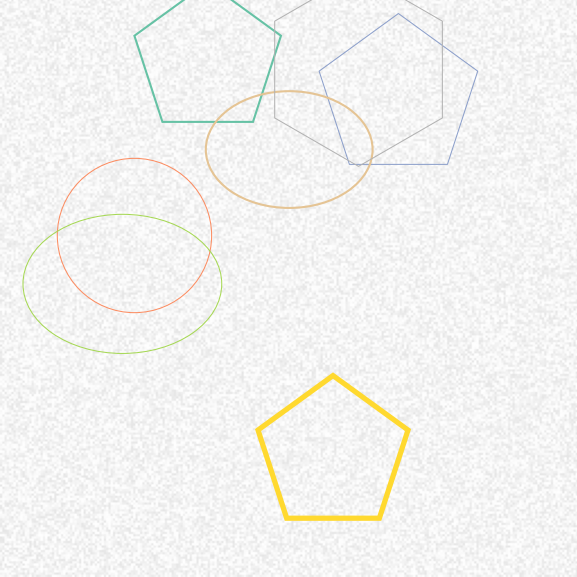[{"shape": "pentagon", "thickness": 1, "radius": 0.67, "center": [0.36, 0.896]}, {"shape": "circle", "thickness": 0.5, "radius": 0.67, "center": [0.233, 0.591]}, {"shape": "pentagon", "thickness": 0.5, "radius": 0.72, "center": [0.69, 0.831]}, {"shape": "oval", "thickness": 0.5, "radius": 0.86, "center": [0.212, 0.508]}, {"shape": "pentagon", "thickness": 2.5, "radius": 0.68, "center": [0.577, 0.212]}, {"shape": "oval", "thickness": 1, "radius": 0.72, "center": [0.501, 0.74]}, {"shape": "hexagon", "thickness": 0.5, "radius": 0.84, "center": [0.621, 0.879]}]